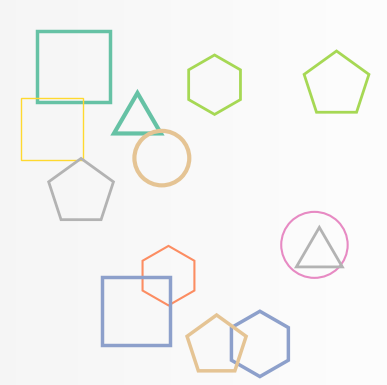[{"shape": "square", "thickness": 2.5, "radius": 0.47, "center": [0.19, 0.827]}, {"shape": "triangle", "thickness": 3, "radius": 0.35, "center": [0.355, 0.688]}, {"shape": "hexagon", "thickness": 1.5, "radius": 0.39, "center": [0.435, 0.284]}, {"shape": "hexagon", "thickness": 2.5, "radius": 0.42, "center": [0.671, 0.107]}, {"shape": "square", "thickness": 2.5, "radius": 0.44, "center": [0.35, 0.192]}, {"shape": "circle", "thickness": 1.5, "radius": 0.43, "center": [0.811, 0.364]}, {"shape": "hexagon", "thickness": 2, "radius": 0.39, "center": [0.554, 0.78]}, {"shape": "pentagon", "thickness": 2, "radius": 0.44, "center": [0.868, 0.78]}, {"shape": "square", "thickness": 1, "radius": 0.4, "center": [0.135, 0.665]}, {"shape": "circle", "thickness": 3, "radius": 0.35, "center": [0.418, 0.589]}, {"shape": "pentagon", "thickness": 2.5, "radius": 0.4, "center": [0.559, 0.102]}, {"shape": "triangle", "thickness": 2, "radius": 0.34, "center": [0.824, 0.341]}, {"shape": "pentagon", "thickness": 2, "radius": 0.44, "center": [0.209, 0.501]}]